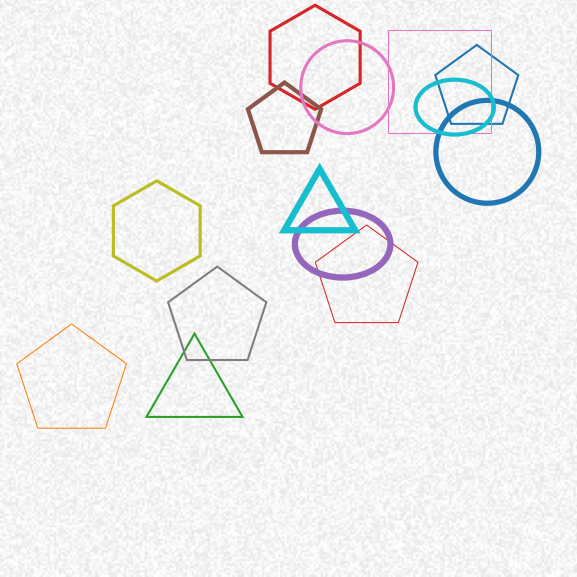[{"shape": "circle", "thickness": 2.5, "radius": 0.45, "center": [0.844, 0.736]}, {"shape": "pentagon", "thickness": 1, "radius": 0.38, "center": [0.826, 0.846]}, {"shape": "pentagon", "thickness": 0.5, "radius": 0.5, "center": [0.124, 0.338]}, {"shape": "triangle", "thickness": 1, "radius": 0.48, "center": [0.337, 0.325]}, {"shape": "pentagon", "thickness": 0.5, "radius": 0.47, "center": [0.635, 0.516]}, {"shape": "hexagon", "thickness": 1.5, "radius": 0.45, "center": [0.546, 0.9]}, {"shape": "oval", "thickness": 3, "radius": 0.41, "center": [0.593, 0.576]}, {"shape": "pentagon", "thickness": 2, "radius": 0.33, "center": [0.493, 0.79]}, {"shape": "square", "thickness": 0.5, "radius": 0.45, "center": [0.761, 0.858]}, {"shape": "circle", "thickness": 1.5, "radius": 0.4, "center": [0.601, 0.848]}, {"shape": "pentagon", "thickness": 1, "radius": 0.45, "center": [0.376, 0.448]}, {"shape": "hexagon", "thickness": 1.5, "radius": 0.43, "center": [0.271, 0.599]}, {"shape": "triangle", "thickness": 3, "radius": 0.35, "center": [0.554, 0.636]}, {"shape": "oval", "thickness": 2, "radius": 0.34, "center": [0.787, 0.814]}]